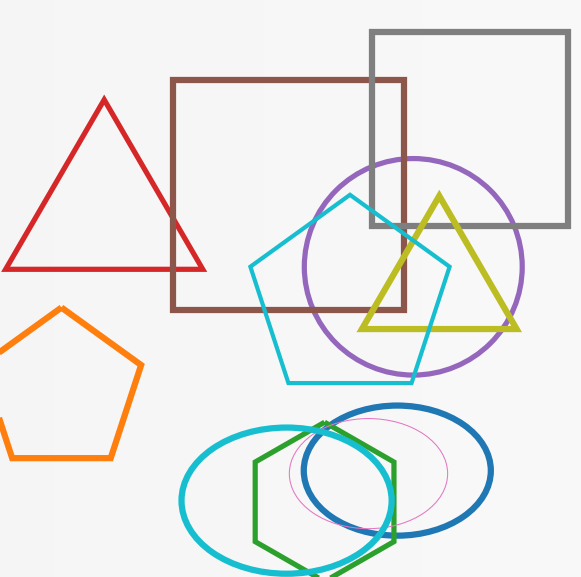[{"shape": "oval", "thickness": 3, "radius": 0.8, "center": [0.684, 0.184]}, {"shape": "pentagon", "thickness": 3, "radius": 0.72, "center": [0.106, 0.322]}, {"shape": "hexagon", "thickness": 2.5, "radius": 0.69, "center": [0.558, 0.13]}, {"shape": "triangle", "thickness": 2.5, "radius": 0.98, "center": [0.179, 0.631]}, {"shape": "circle", "thickness": 2.5, "radius": 0.94, "center": [0.711, 0.537]}, {"shape": "square", "thickness": 3, "radius": 0.99, "center": [0.497, 0.661]}, {"shape": "oval", "thickness": 0.5, "radius": 0.68, "center": [0.634, 0.179]}, {"shape": "square", "thickness": 3, "radius": 0.84, "center": [0.809, 0.776]}, {"shape": "triangle", "thickness": 3, "radius": 0.77, "center": [0.756, 0.506]}, {"shape": "pentagon", "thickness": 2, "radius": 0.9, "center": [0.602, 0.482]}, {"shape": "oval", "thickness": 3, "radius": 0.9, "center": [0.493, 0.132]}]